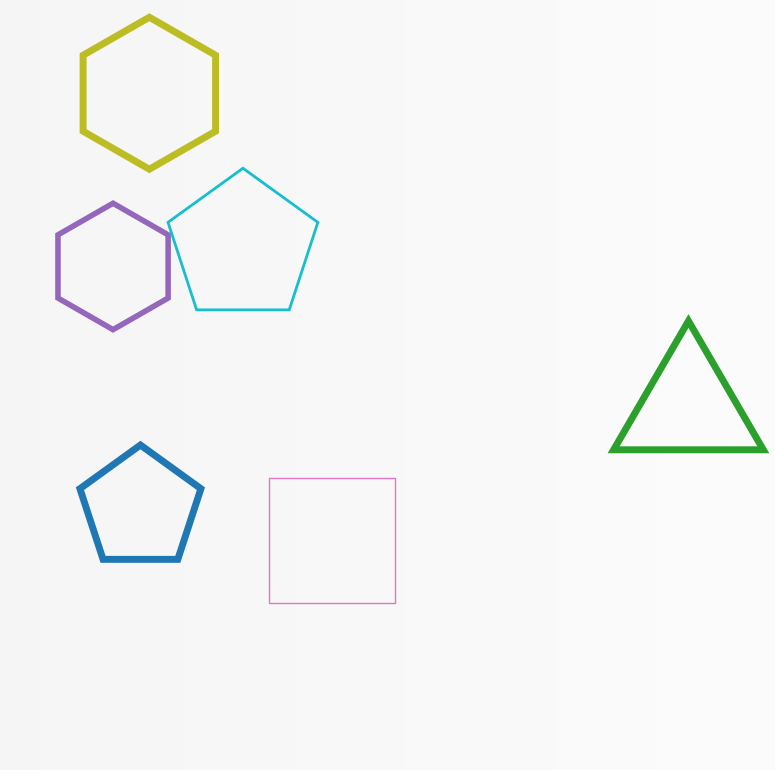[{"shape": "pentagon", "thickness": 2.5, "radius": 0.41, "center": [0.181, 0.34]}, {"shape": "triangle", "thickness": 2.5, "radius": 0.56, "center": [0.888, 0.472]}, {"shape": "hexagon", "thickness": 2, "radius": 0.41, "center": [0.146, 0.654]}, {"shape": "square", "thickness": 0.5, "radius": 0.41, "center": [0.428, 0.298]}, {"shape": "hexagon", "thickness": 2.5, "radius": 0.49, "center": [0.193, 0.879]}, {"shape": "pentagon", "thickness": 1, "radius": 0.51, "center": [0.313, 0.68]}]